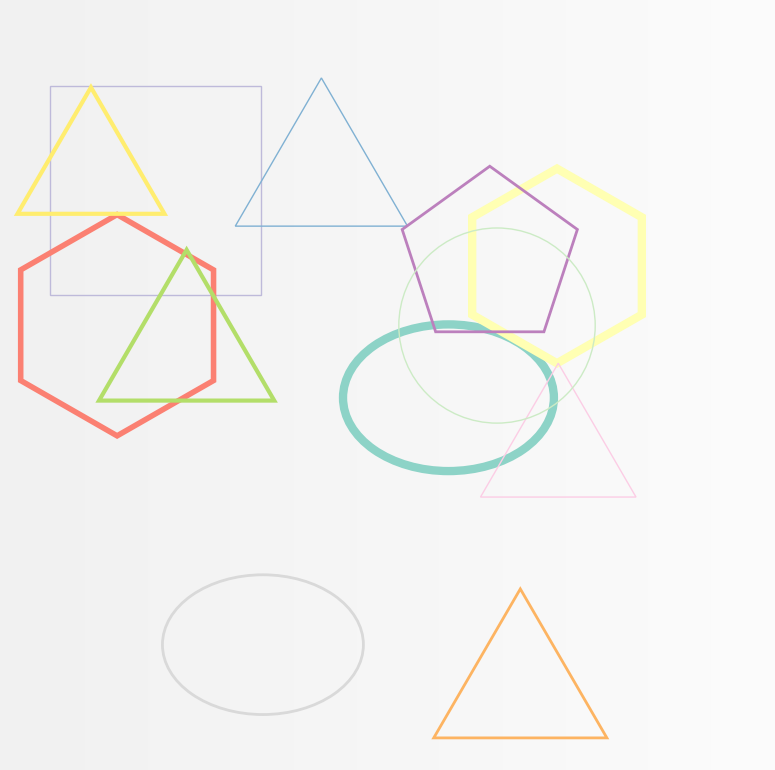[{"shape": "oval", "thickness": 3, "radius": 0.68, "center": [0.579, 0.483]}, {"shape": "hexagon", "thickness": 3, "radius": 0.63, "center": [0.719, 0.655]}, {"shape": "square", "thickness": 0.5, "radius": 0.68, "center": [0.201, 0.752]}, {"shape": "hexagon", "thickness": 2, "radius": 0.72, "center": [0.151, 0.578]}, {"shape": "triangle", "thickness": 0.5, "radius": 0.64, "center": [0.415, 0.77]}, {"shape": "triangle", "thickness": 1, "radius": 0.64, "center": [0.671, 0.106]}, {"shape": "triangle", "thickness": 1.5, "radius": 0.65, "center": [0.241, 0.545]}, {"shape": "triangle", "thickness": 0.5, "radius": 0.58, "center": [0.72, 0.412]}, {"shape": "oval", "thickness": 1, "radius": 0.65, "center": [0.339, 0.163]}, {"shape": "pentagon", "thickness": 1, "radius": 0.59, "center": [0.632, 0.665]}, {"shape": "circle", "thickness": 0.5, "radius": 0.63, "center": [0.641, 0.577]}, {"shape": "triangle", "thickness": 1.5, "radius": 0.55, "center": [0.117, 0.777]}]